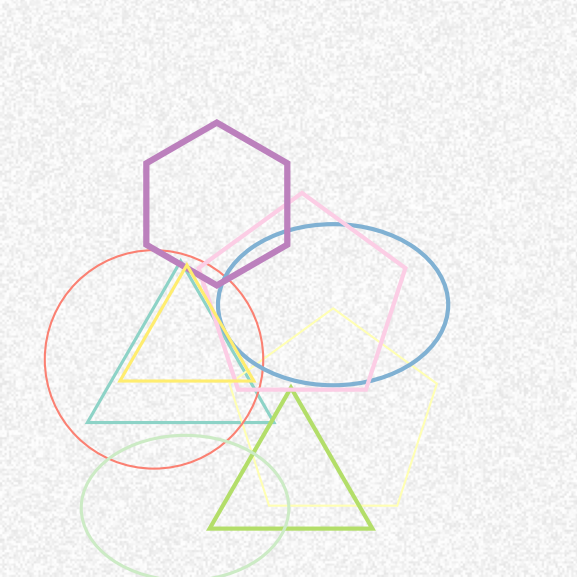[{"shape": "triangle", "thickness": 1.5, "radius": 0.93, "center": [0.313, 0.361]}, {"shape": "pentagon", "thickness": 1, "radius": 0.94, "center": [0.577, 0.276]}, {"shape": "circle", "thickness": 1, "radius": 0.95, "center": [0.267, 0.377]}, {"shape": "oval", "thickness": 2, "radius": 1.0, "center": [0.577, 0.471]}, {"shape": "triangle", "thickness": 2, "radius": 0.81, "center": [0.504, 0.165]}, {"shape": "pentagon", "thickness": 2, "radius": 0.94, "center": [0.523, 0.477]}, {"shape": "hexagon", "thickness": 3, "radius": 0.7, "center": [0.375, 0.646]}, {"shape": "oval", "thickness": 1.5, "radius": 0.9, "center": [0.32, 0.119]}, {"shape": "triangle", "thickness": 1.5, "radius": 0.67, "center": [0.324, 0.406]}]